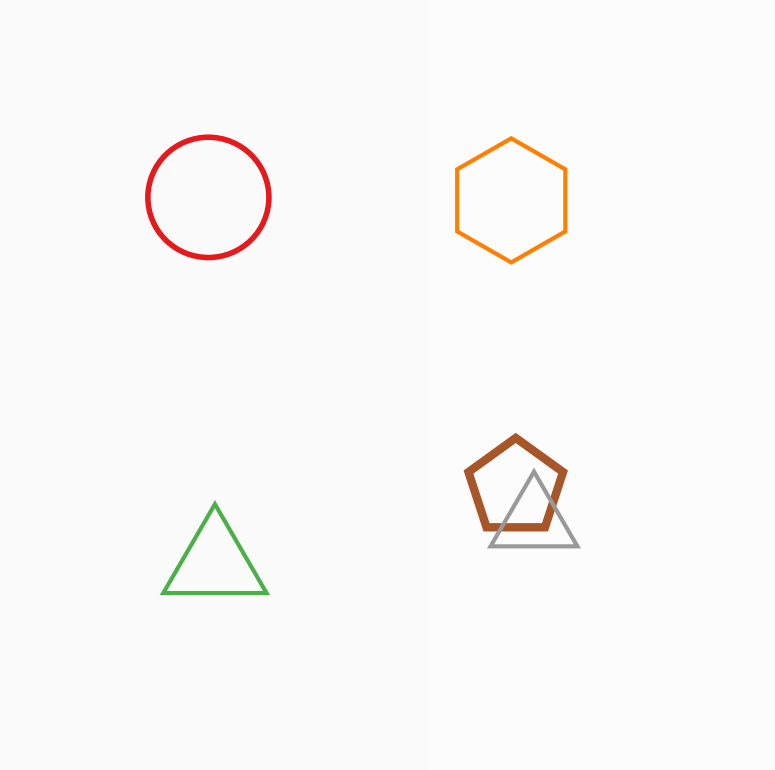[{"shape": "circle", "thickness": 2, "radius": 0.39, "center": [0.269, 0.744]}, {"shape": "triangle", "thickness": 1.5, "radius": 0.38, "center": [0.277, 0.268]}, {"shape": "hexagon", "thickness": 1.5, "radius": 0.4, "center": [0.66, 0.74]}, {"shape": "pentagon", "thickness": 3, "radius": 0.32, "center": [0.665, 0.367]}, {"shape": "triangle", "thickness": 1.5, "radius": 0.32, "center": [0.689, 0.323]}]